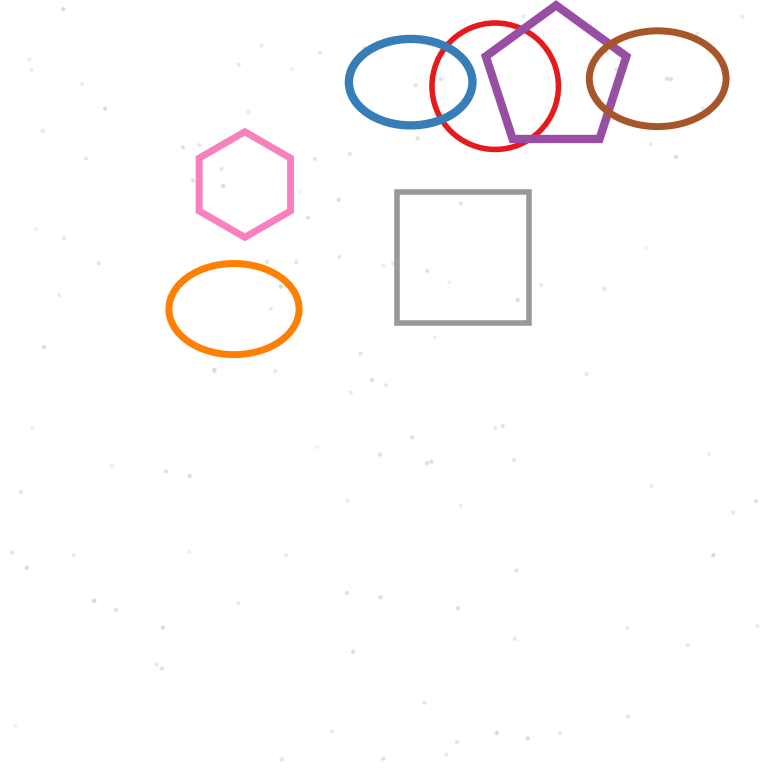[{"shape": "circle", "thickness": 2, "radius": 0.41, "center": [0.643, 0.888]}, {"shape": "oval", "thickness": 3, "radius": 0.4, "center": [0.533, 0.893]}, {"shape": "pentagon", "thickness": 3, "radius": 0.48, "center": [0.722, 0.897]}, {"shape": "oval", "thickness": 2.5, "radius": 0.42, "center": [0.304, 0.599]}, {"shape": "oval", "thickness": 2.5, "radius": 0.44, "center": [0.854, 0.898]}, {"shape": "hexagon", "thickness": 2.5, "radius": 0.34, "center": [0.318, 0.76]}, {"shape": "square", "thickness": 2, "radius": 0.43, "center": [0.601, 0.665]}]